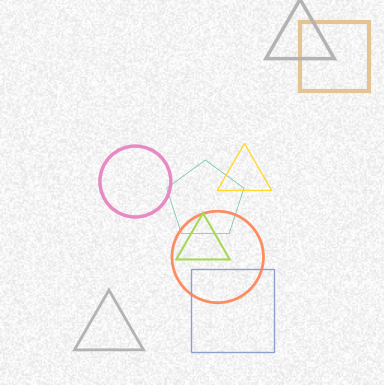[{"shape": "pentagon", "thickness": 0.5, "radius": 0.53, "center": [0.533, 0.479]}, {"shape": "circle", "thickness": 2, "radius": 0.59, "center": [0.566, 0.333]}, {"shape": "square", "thickness": 1, "radius": 0.53, "center": [0.604, 0.193]}, {"shape": "circle", "thickness": 2.5, "radius": 0.46, "center": [0.352, 0.528]}, {"shape": "triangle", "thickness": 1.5, "radius": 0.4, "center": [0.527, 0.366]}, {"shape": "triangle", "thickness": 1, "radius": 0.41, "center": [0.635, 0.546]}, {"shape": "square", "thickness": 3, "radius": 0.45, "center": [0.87, 0.853]}, {"shape": "triangle", "thickness": 2, "radius": 0.52, "center": [0.283, 0.143]}, {"shape": "triangle", "thickness": 2.5, "radius": 0.51, "center": [0.779, 0.899]}]